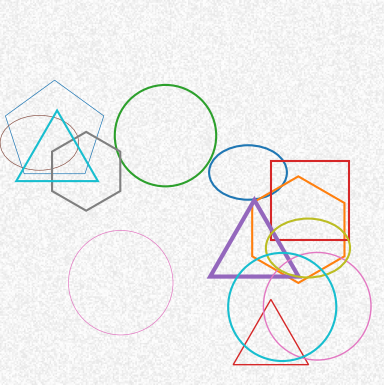[{"shape": "pentagon", "thickness": 0.5, "radius": 0.67, "center": [0.142, 0.657]}, {"shape": "oval", "thickness": 1.5, "radius": 0.51, "center": [0.644, 0.552]}, {"shape": "hexagon", "thickness": 1.5, "radius": 0.69, "center": [0.775, 0.404]}, {"shape": "circle", "thickness": 1.5, "radius": 0.66, "center": [0.43, 0.648]}, {"shape": "triangle", "thickness": 1, "radius": 0.56, "center": [0.704, 0.109]}, {"shape": "square", "thickness": 1.5, "radius": 0.51, "center": [0.805, 0.479]}, {"shape": "triangle", "thickness": 3, "radius": 0.66, "center": [0.661, 0.348]}, {"shape": "oval", "thickness": 0.5, "radius": 0.51, "center": [0.102, 0.629]}, {"shape": "circle", "thickness": 1, "radius": 0.7, "center": [0.824, 0.205]}, {"shape": "circle", "thickness": 0.5, "radius": 0.68, "center": [0.314, 0.266]}, {"shape": "hexagon", "thickness": 1.5, "radius": 0.51, "center": [0.224, 0.555]}, {"shape": "oval", "thickness": 1.5, "radius": 0.55, "center": [0.8, 0.356]}, {"shape": "triangle", "thickness": 1.5, "radius": 0.61, "center": [0.148, 0.591]}, {"shape": "circle", "thickness": 1.5, "radius": 0.7, "center": [0.733, 0.203]}]